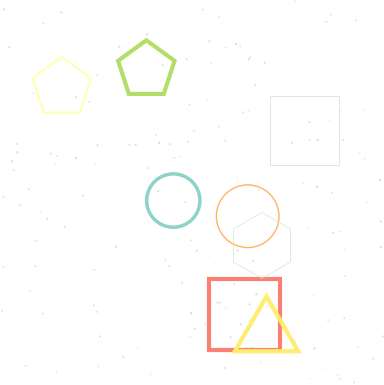[{"shape": "circle", "thickness": 2.5, "radius": 0.35, "center": [0.45, 0.479]}, {"shape": "pentagon", "thickness": 1.5, "radius": 0.4, "center": [0.16, 0.773]}, {"shape": "square", "thickness": 3, "radius": 0.47, "center": [0.635, 0.183]}, {"shape": "circle", "thickness": 1, "radius": 0.41, "center": [0.643, 0.438]}, {"shape": "pentagon", "thickness": 3, "radius": 0.39, "center": [0.38, 0.818]}, {"shape": "square", "thickness": 0.5, "radius": 0.45, "center": [0.791, 0.662]}, {"shape": "hexagon", "thickness": 0.5, "radius": 0.43, "center": [0.681, 0.362]}, {"shape": "triangle", "thickness": 3, "radius": 0.47, "center": [0.692, 0.135]}]